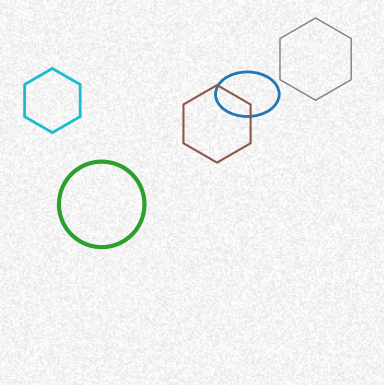[{"shape": "oval", "thickness": 2, "radius": 0.41, "center": [0.642, 0.755]}, {"shape": "circle", "thickness": 3, "radius": 0.56, "center": [0.264, 0.469]}, {"shape": "hexagon", "thickness": 1.5, "radius": 0.5, "center": [0.564, 0.678]}, {"shape": "hexagon", "thickness": 1, "radius": 0.53, "center": [0.82, 0.846]}, {"shape": "hexagon", "thickness": 2, "radius": 0.42, "center": [0.136, 0.739]}]